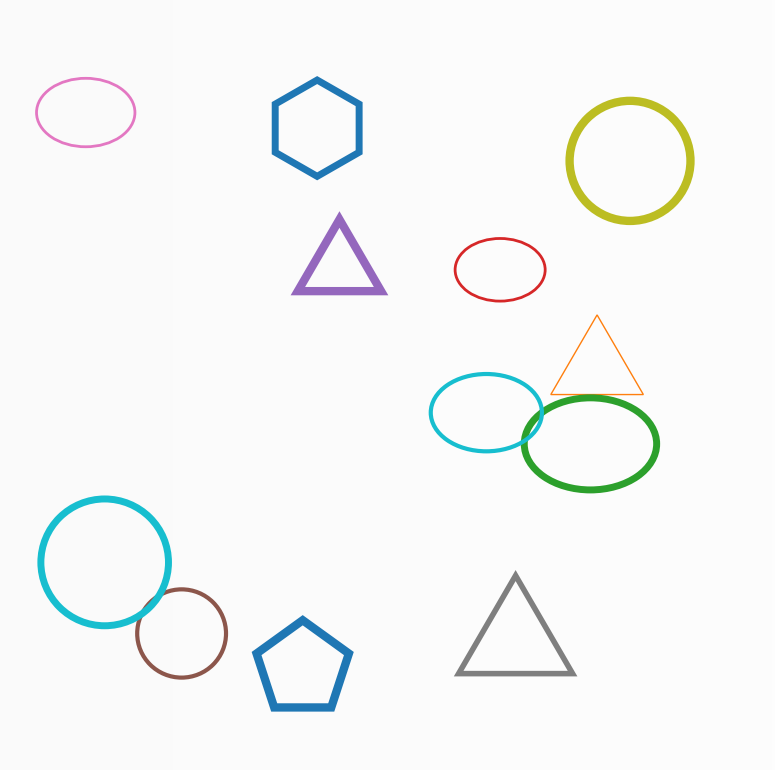[{"shape": "hexagon", "thickness": 2.5, "radius": 0.31, "center": [0.409, 0.834]}, {"shape": "pentagon", "thickness": 3, "radius": 0.31, "center": [0.391, 0.132]}, {"shape": "triangle", "thickness": 0.5, "radius": 0.34, "center": [0.77, 0.522]}, {"shape": "oval", "thickness": 2.5, "radius": 0.43, "center": [0.762, 0.424]}, {"shape": "oval", "thickness": 1, "radius": 0.29, "center": [0.645, 0.65]}, {"shape": "triangle", "thickness": 3, "radius": 0.31, "center": [0.438, 0.653]}, {"shape": "circle", "thickness": 1.5, "radius": 0.29, "center": [0.234, 0.177]}, {"shape": "oval", "thickness": 1, "radius": 0.32, "center": [0.111, 0.854]}, {"shape": "triangle", "thickness": 2, "radius": 0.42, "center": [0.665, 0.168]}, {"shape": "circle", "thickness": 3, "radius": 0.39, "center": [0.813, 0.791]}, {"shape": "circle", "thickness": 2.5, "radius": 0.41, "center": [0.135, 0.27]}, {"shape": "oval", "thickness": 1.5, "radius": 0.36, "center": [0.628, 0.464]}]